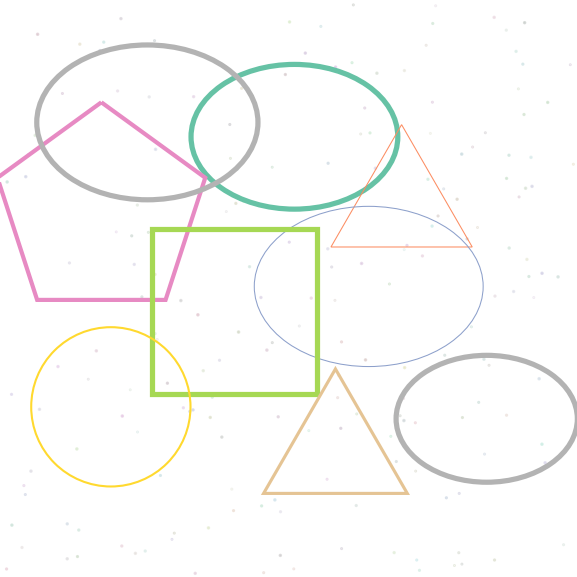[{"shape": "oval", "thickness": 2.5, "radius": 0.9, "center": [0.51, 0.762]}, {"shape": "triangle", "thickness": 0.5, "radius": 0.71, "center": [0.695, 0.642]}, {"shape": "oval", "thickness": 0.5, "radius": 0.99, "center": [0.638, 0.503]}, {"shape": "pentagon", "thickness": 2, "radius": 0.95, "center": [0.175, 0.633]}, {"shape": "square", "thickness": 2.5, "radius": 0.72, "center": [0.406, 0.46]}, {"shape": "circle", "thickness": 1, "radius": 0.69, "center": [0.192, 0.295]}, {"shape": "triangle", "thickness": 1.5, "radius": 0.72, "center": [0.581, 0.217]}, {"shape": "oval", "thickness": 2.5, "radius": 0.96, "center": [0.255, 0.787]}, {"shape": "oval", "thickness": 2.5, "radius": 0.78, "center": [0.843, 0.274]}]